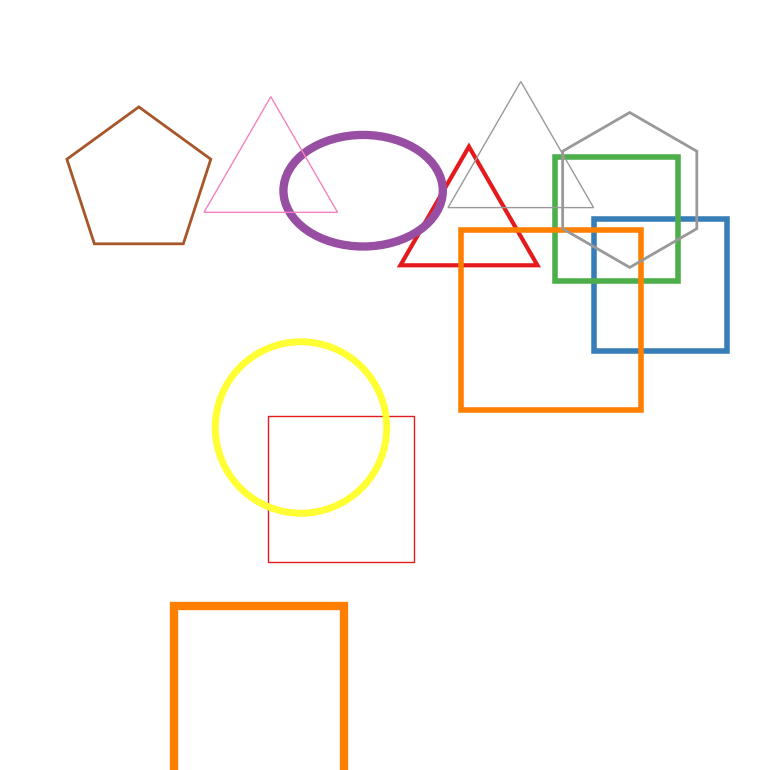[{"shape": "triangle", "thickness": 1.5, "radius": 0.51, "center": [0.609, 0.707]}, {"shape": "square", "thickness": 0.5, "radius": 0.47, "center": [0.443, 0.365]}, {"shape": "square", "thickness": 2, "radius": 0.43, "center": [0.858, 0.63]}, {"shape": "square", "thickness": 2, "radius": 0.4, "center": [0.801, 0.716]}, {"shape": "oval", "thickness": 3, "radius": 0.52, "center": [0.472, 0.752]}, {"shape": "square", "thickness": 3, "radius": 0.55, "center": [0.336, 0.102]}, {"shape": "square", "thickness": 2, "radius": 0.58, "center": [0.715, 0.585]}, {"shape": "circle", "thickness": 2.5, "radius": 0.56, "center": [0.391, 0.445]}, {"shape": "pentagon", "thickness": 1, "radius": 0.49, "center": [0.18, 0.763]}, {"shape": "triangle", "thickness": 0.5, "radius": 0.5, "center": [0.352, 0.774]}, {"shape": "hexagon", "thickness": 1, "radius": 0.5, "center": [0.818, 0.753]}, {"shape": "triangle", "thickness": 0.5, "radius": 0.55, "center": [0.676, 0.785]}]